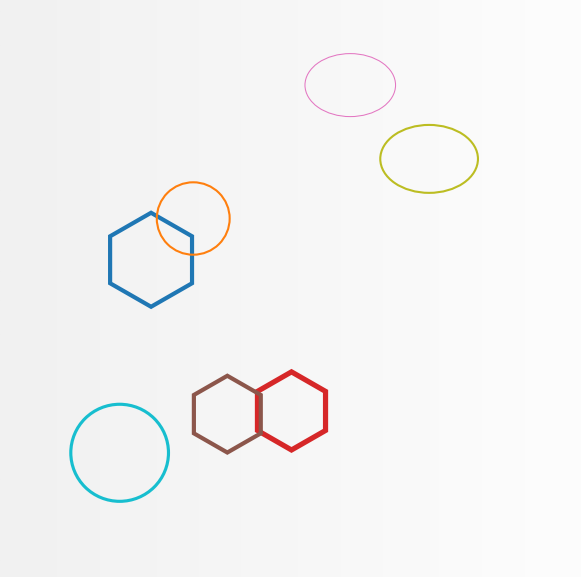[{"shape": "hexagon", "thickness": 2, "radius": 0.41, "center": [0.26, 0.549]}, {"shape": "circle", "thickness": 1, "radius": 0.31, "center": [0.332, 0.621]}, {"shape": "hexagon", "thickness": 2.5, "radius": 0.34, "center": [0.501, 0.288]}, {"shape": "hexagon", "thickness": 2, "radius": 0.33, "center": [0.391, 0.282]}, {"shape": "oval", "thickness": 0.5, "radius": 0.39, "center": [0.603, 0.852]}, {"shape": "oval", "thickness": 1, "radius": 0.42, "center": [0.738, 0.724]}, {"shape": "circle", "thickness": 1.5, "radius": 0.42, "center": [0.206, 0.215]}]